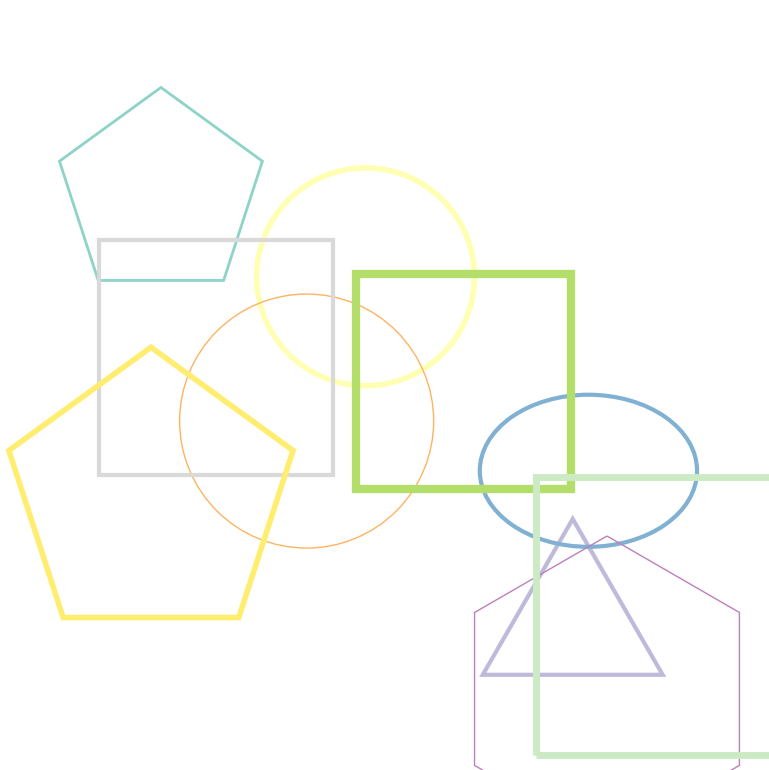[{"shape": "pentagon", "thickness": 1, "radius": 0.69, "center": [0.209, 0.748]}, {"shape": "circle", "thickness": 2, "radius": 0.71, "center": [0.475, 0.641]}, {"shape": "triangle", "thickness": 1.5, "radius": 0.67, "center": [0.744, 0.191]}, {"shape": "oval", "thickness": 1.5, "radius": 0.71, "center": [0.764, 0.389]}, {"shape": "circle", "thickness": 0.5, "radius": 0.82, "center": [0.398, 0.453]}, {"shape": "square", "thickness": 3, "radius": 0.7, "center": [0.602, 0.504]}, {"shape": "square", "thickness": 1.5, "radius": 0.76, "center": [0.28, 0.536]}, {"shape": "hexagon", "thickness": 0.5, "radius": 0.99, "center": [0.788, 0.105]}, {"shape": "square", "thickness": 2.5, "radius": 0.9, "center": [0.877, 0.2]}, {"shape": "pentagon", "thickness": 2, "radius": 0.97, "center": [0.196, 0.355]}]